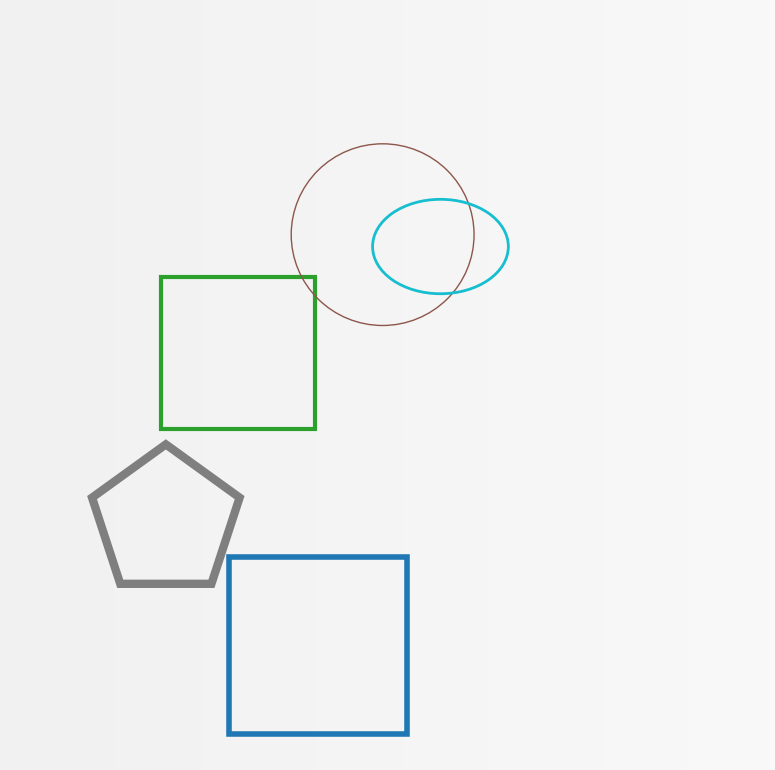[{"shape": "square", "thickness": 2, "radius": 0.57, "center": [0.411, 0.162]}, {"shape": "square", "thickness": 1.5, "radius": 0.5, "center": [0.307, 0.541]}, {"shape": "circle", "thickness": 0.5, "radius": 0.59, "center": [0.494, 0.695]}, {"shape": "pentagon", "thickness": 3, "radius": 0.5, "center": [0.214, 0.323]}, {"shape": "oval", "thickness": 1, "radius": 0.44, "center": [0.568, 0.68]}]